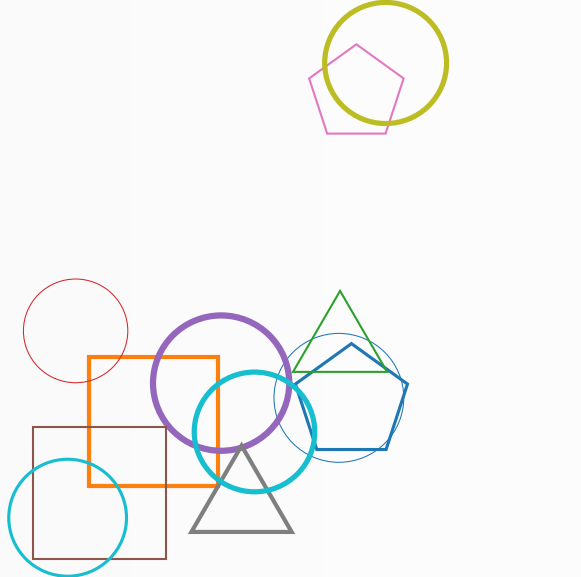[{"shape": "pentagon", "thickness": 1.5, "radius": 0.51, "center": [0.605, 0.303]}, {"shape": "circle", "thickness": 0.5, "radius": 0.56, "center": [0.583, 0.31]}, {"shape": "square", "thickness": 2, "radius": 0.56, "center": [0.264, 0.269]}, {"shape": "triangle", "thickness": 1, "radius": 0.47, "center": [0.585, 0.402]}, {"shape": "circle", "thickness": 0.5, "radius": 0.45, "center": [0.13, 0.426]}, {"shape": "circle", "thickness": 3, "radius": 0.59, "center": [0.38, 0.336]}, {"shape": "square", "thickness": 1, "radius": 0.57, "center": [0.172, 0.146]}, {"shape": "pentagon", "thickness": 1, "radius": 0.43, "center": [0.613, 0.837]}, {"shape": "triangle", "thickness": 2, "radius": 0.5, "center": [0.416, 0.128]}, {"shape": "circle", "thickness": 2.5, "radius": 0.52, "center": [0.663, 0.89]}, {"shape": "circle", "thickness": 1.5, "radius": 0.51, "center": [0.116, 0.103]}, {"shape": "circle", "thickness": 2.5, "radius": 0.52, "center": [0.438, 0.251]}]